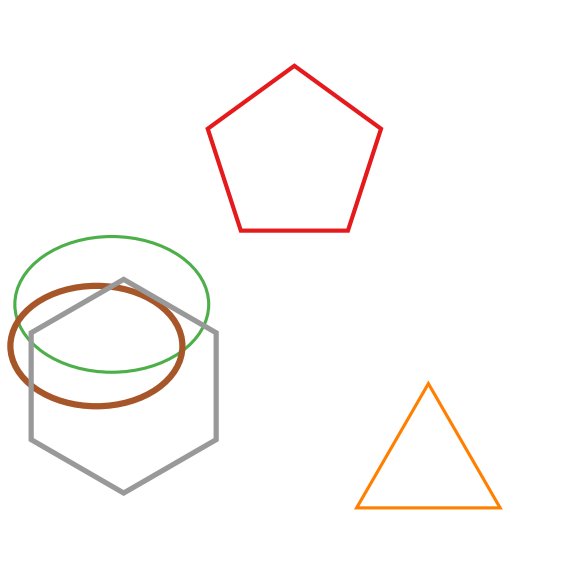[{"shape": "pentagon", "thickness": 2, "radius": 0.79, "center": [0.51, 0.727]}, {"shape": "oval", "thickness": 1.5, "radius": 0.84, "center": [0.194, 0.472]}, {"shape": "triangle", "thickness": 1.5, "radius": 0.72, "center": [0.742, 0.191]}, {"shape": "oval", "thickness": 3, "radius": 0.74, "center": [0.167, 0.4]}, {"shape": "hexagon", "thickness": 2.5, "radius": 0.92, "center": [0.214, 0.33]}]